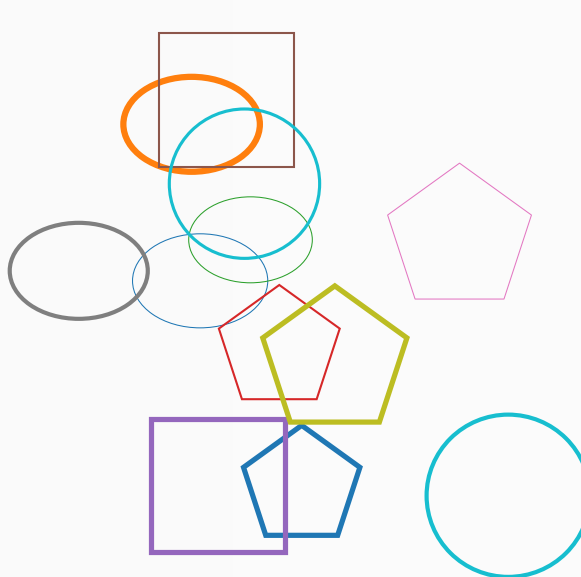[{"shape": "oval", "thickness": 0.5, "radius": 0.58, "center": [0.344, 0.513]}, {"shape": "pentagon", "thickness": 2.5, "radius": 0.53, "center": [0.519, 0.157]}, {"shape": "oval", "thickness": 3, "radius": 0.59, "center": [0.33, 0.784]}, {"shape": "oval", "thickness": 0.5, "radius": 0.53, "center": [0.431, 0.584]}, {"shape": "pentagon", "thickness": 1, "radius": 0.55, "center": [0.481, 0.396]}, {"shape": "square", "thickness": 2.5, "radius": 0.57, "center": [0.375, 0.158]}, {"shape": "square", "thickness": 1, "radius": 0.58, "center": [0.39, 0.826]}, {"shape": "pentagon", "thickness": 0.5, "radius": 0.65, "center": [0.791, 0.587]}, {"shape": "oval", "thickness": 2, "radius": 0.59, "center": [0.135, 0.53]}, {"shape": "pentagon", "thickness": 2.5, "radius": 0.65, "center": [0.576, 0.374]}, {"shape": "circle", "thickness": 2, "radius": 0.7, "center": [0.874, 0.141]}, {"shape": "circle", "thickness": 1.5, "radius": 0.65, "center": [0.421, 0.681]}]